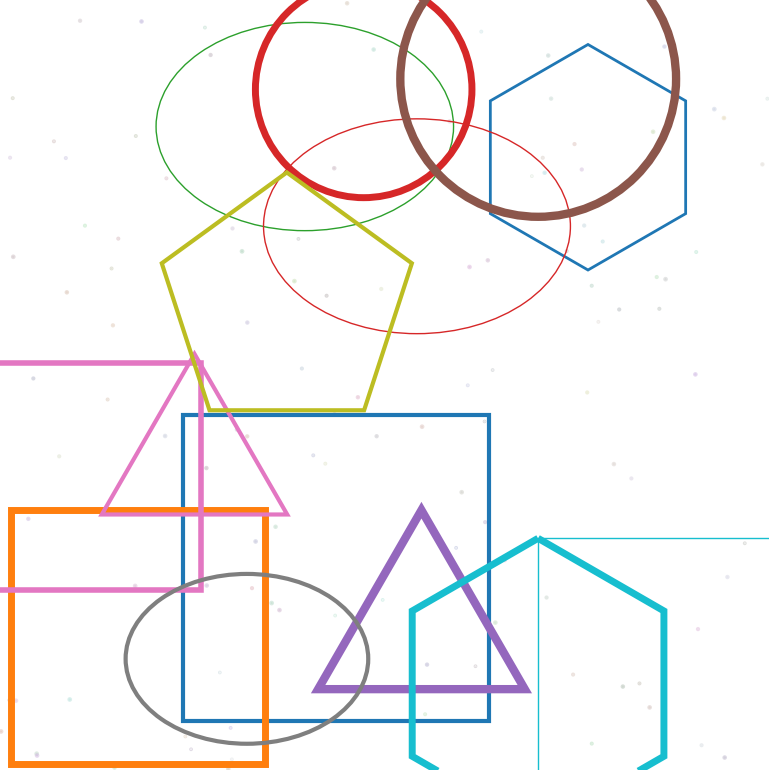[{"shape": "hexagon", "thickness": 1, "radius": 0.73, "center": [0.764, 0.796]}, {"shape": "square", "thickness": 1.5, "radius": 0.99, "center": [0.436, 0.262]}, {"shape": "square", "thickness": 2.5, "radius": 0.83, "center": [0.179, 0.173]}, {"shape": "oval", "thickness": 0.5, "radius": 0.97, "center": [0.396, 0.836]}, {"shape": "oval", "thickness": 0.5, "radius": 1.0, "center": [0.542, 0.706]}, {"shape": "circle", "thickness": 2.5, "radius": 0.7, "center": [0.472, 0.884]}, {"shape": "triangle", "thickness": 3, "radius": 0.77, "center": [0.547, 0.182]}, {"shape": "circle", "thickness": 3, "radius": 0.9, "center": [0.699, 0.898]}, {"shape": "square", "thickness": 2, "radius": 0.73, "center": [0.113, 0.381]}, {"shape": "triangle", "thickness": 1.5, "radius": 0.7, "center": [0.253, 0.401]}, {"shape": "oval", "thickness": 1.5, "radius": 0.79, "center": [0.321, 0.144]}, {"shape": "pentagon", "thickness": 1.5, "radius": 0.85, "center": [0.372, 0.605]}, {"shape": "square", "thickness": 0.5, "radius": 0.93, "center": [0.885, 0.115]}, {"shape": "hexagon", "thickness": 2.5, "radius": 0.94, "center": [0.699, 0.112]}]